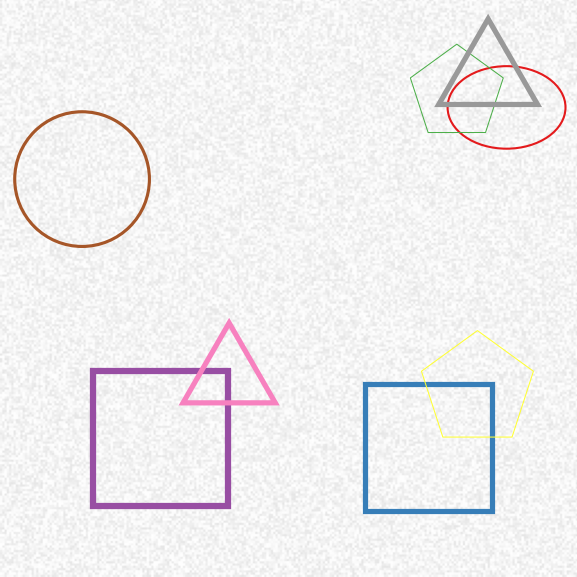[{"shape": "oval", "thickness": 1, "radius": 0.51, "center": [0.877, 0.813]}, {"shape": "square", "thickness": 2.5, "radius": 0.55, "center": [0.742, 0.224]}, {"shape": "pentagon", "thickness": 0.5, "radius": 0.42, "center": [0.791, 0.838]}, {"shape": "square", "thickness": 3, "radius": 0.58, "center": [0.278, 0.24]}, {"shape": "pentagon", "thickness": 0.5, "radius": 0.51, "center": [0.827, 0.325]}, {"shape": "circle", "thickness": 1.5, "radius": 0.58, "center": [0.142, 0.689]}, {"shape": "triangle", "thickness": 2.5, "radius": 0.46, "center": [0.397, 0.348]}, {"shape": "triangle", "thickness": 2.5, "radius": 0.49, "center": [0.845, 0.868]}]